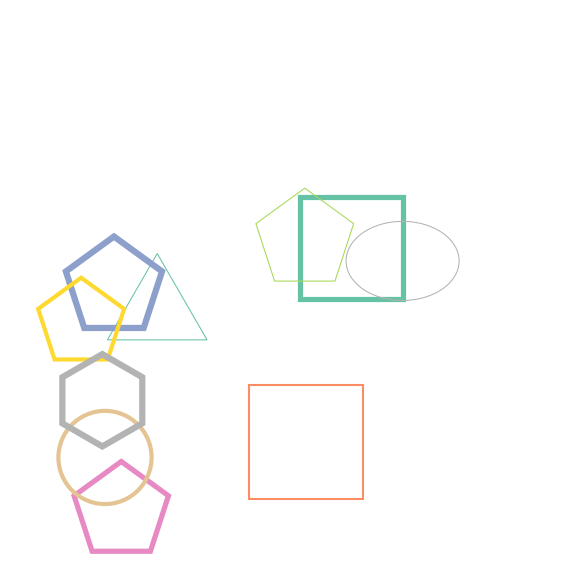[{"shape": "square", "thickness": 2.5, "radius": 0.44, "center": [0.608, 0.57]}, {"shape": "triangle", "thickness": 0.5, "radius": 0.5, "center": [0.272, 0.46]}, {"shape": "square", "thickness": 1, "radius": 0.49, "center": [0.53, 0.234]}, {"shape": "pentagon", "thickness": 3, "radius": 0.44, "center": [0.197, 0.502]}, {"shape": "pentagon", "thickness": 2.5, "radius": 0.43, "center": [0.21, 0.114]}, {"shape": "pentagon", "thickness": 0.5, "radius": 0.44, "center": [0.528, 0.584]}, {"shape": "pentagon", "thickness": 2, "radius": 0.39, "center": [0.14, 0.44]}, {"shape": "circle", "thickness": 2, "radius": 0.4, "center": [0.182, 0.207]}, {"shape": "hexagon", "thickness": 3, "radius": 0.4, "center": [0.177, 0.306]}, {"shape": "oval", "thickness": 0.5, "radius": 0.49, "center": [0.697, 0.547]}]